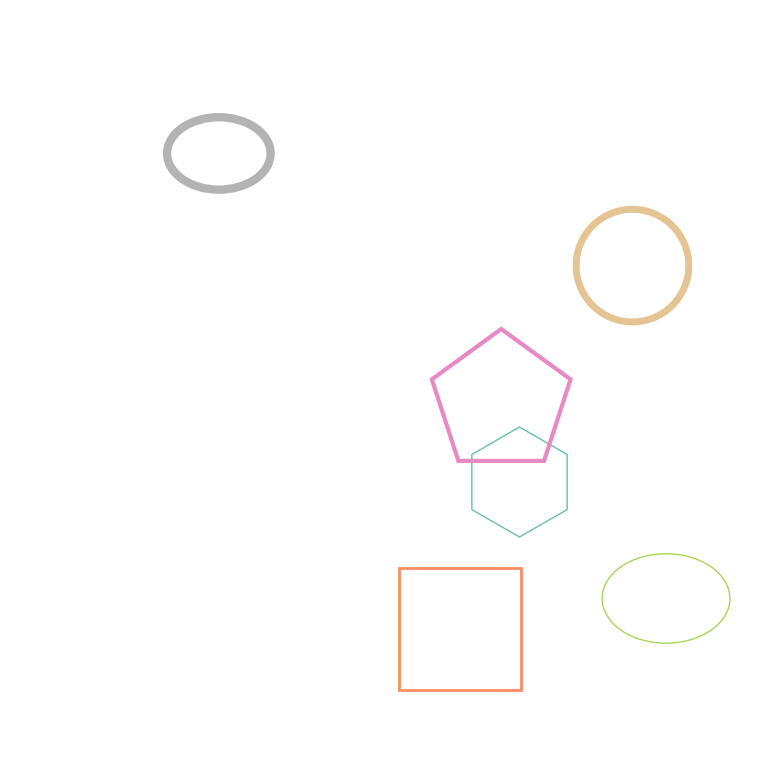[{"shape": "hexagon", "thickness": 0.5, "radius": 0.36, "center": [0.675, 0.374]}, {"shape": "square", "thickness": 1, "radius": 0.4, "center": [0.597, 0.184]}, {"shape": "pentagon", "thickness": 1.5, "radius": 0.47, "center": [0.651, 0.478]}, {"shape": "oval", "thickness": 0.5, "radius": 0.41, "center": [0.865, 0.223]}, {"shape": "circle", "thickness": 2.5, "radius": 0.37, "center": [0.821, 0.655]}, {"shape": "oval", "thickness": 3, "radius": 0.34, "center": [0.284, 0.801]}]